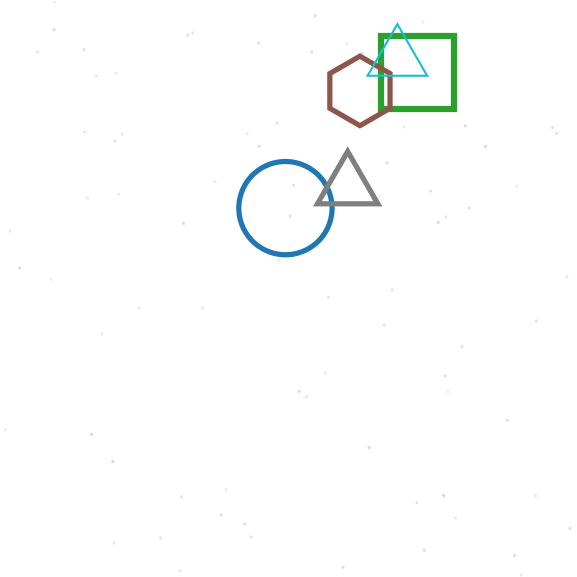[{"shape": "circle", "thickness": 2.5, "radius": 0.4, "center": [0.494, 0.639]}, {"shape": "square", "thickness": 3, "radius": 0.32, "center": [0.722, 0.873]}, {"shape": "hexagon", "thickness": 2.5, "radius": 0.3, "center": [0.623, 0.842]}, {"shape": "triangle", "thickness": 2.5, "radius": 0.3, "center": [0.602, 0.676]}, {"shape": "triangle", "thickness": 1, "radius": 0.3, "center": [0.688, 0.898]}]